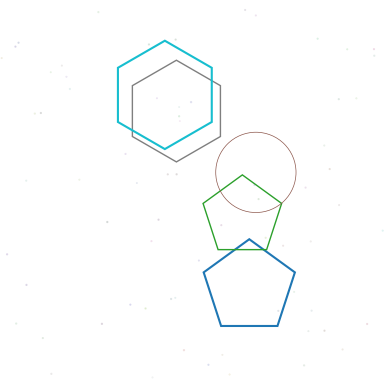[{"shape": "pentagon", "thickness": 1.5, "radius": 0.62, "center": [0.647, 0.254]}, {"shape": "pentagon", "thickness": 1, "radius": 0.54, "center": [0.63, 0.438]}, {"shape": "circle", "thickness": 0.5, "radius": 0.52, "center": [0.665, 0.552]}, {"shape": "hexagon", "thickness": 1, "radius": 0.66, "center": [0.458, 0.711]}, {"shape": "hexagon", "thickness": 1.5, "radius": 0.7, "center": [0.428, 0.754]}]